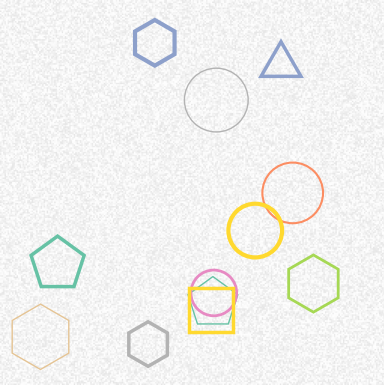[{"shape": "pentagon", "thickness": 1, "radius": 0.34, "center": [0.553, 0.214]}, {"shape": "pentagon", "thickness": 2.5, "radius": 0.36, "center": [0.15, 0.314]}, {"shape": "circle", "thickness": 1.5, "radius": 0.39, "center": [0.76, 0.499]}, {"shape": "hexagon", "thickness": 3, "radius": 0.3, "center": [0.402, 0.889]}, {"shape": "triangle", "thickness": 2.5, "radius": 0.3, "center": [0.73, 0.832]}, {"shape": "circle", "thickness": 2, "radius": 0.3, "center": [0.555, 0.239]}, {"shape": "hexagon", "thickness": 2, "radius": 0.37, "center": [0.814, 0.264]}, {"shape": "circle", "thickness": 3, "radius": 0.35, "center": [0.663, 0.401]}, {"shape": "square", "thickness": 2.5, "radius": 0.29, "center": [0.547, 0.195]}, {"shape": "hexagon", "thickness": 1, "radius": 0.42, "center": [0.105, 0.125]}, {"shape": "circle", "thickness": 1, "radius": 0.41, "center": [0.562, 0.74]}, {"shape": "hexagon", "thickness": 2.5, "radius": 0.29, "center": [0.385, 0.106]}]